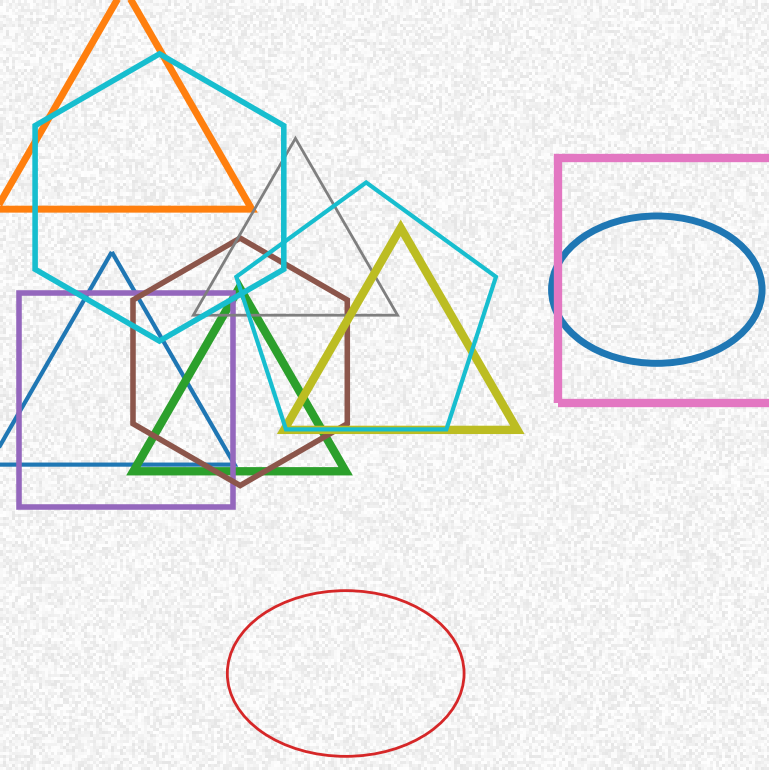[{"shape": "oval", "thickness": 2.5, "radius": 0.68, "center": [0.853, 0.624]}, {"shape": "triangle", "thickness": 1.5, "radius": 0.92, "center": [0.145, 0.489]}, {"shape": "triangle", "thickness": 2.5, "radius": 0.96, "center": [0.161, 0.824]}, {"shape": "triangle", "thickness": 3, "radius": 0.8, "center": [0.311, 0.468]}, {"shape": "oval", "thickness": 1, "radius": 0.77, "center": [0.449, 0.125]}, {"shape": "square", "thickness": 2, "radius": 0.7, "center": [0.163, 0.48]}, {"shape": "hexagon", "thickness": 2, "radius": 0.8, "center": [0.312, 0.53]}, {"shape": "square", "thickness": 3, "radius": 0.8, "center": [0.884, 0.636]}, {"shape": "triangle", "thickness": 1, "radius": 0.77, "center": [0.384, 0.667]}, {"shape": "triangle", "thickness": 3, "radius": 0.87, "center": [0.52, 0.529]}, {"shape": "pentagon", "thickness": 1.5, "radius": 0.89, "center": [0.476, 0.586]}, {"shape": "hexagon", "thickness": 2, "radius": 0.93, "center": [0.207, 0.744]}]